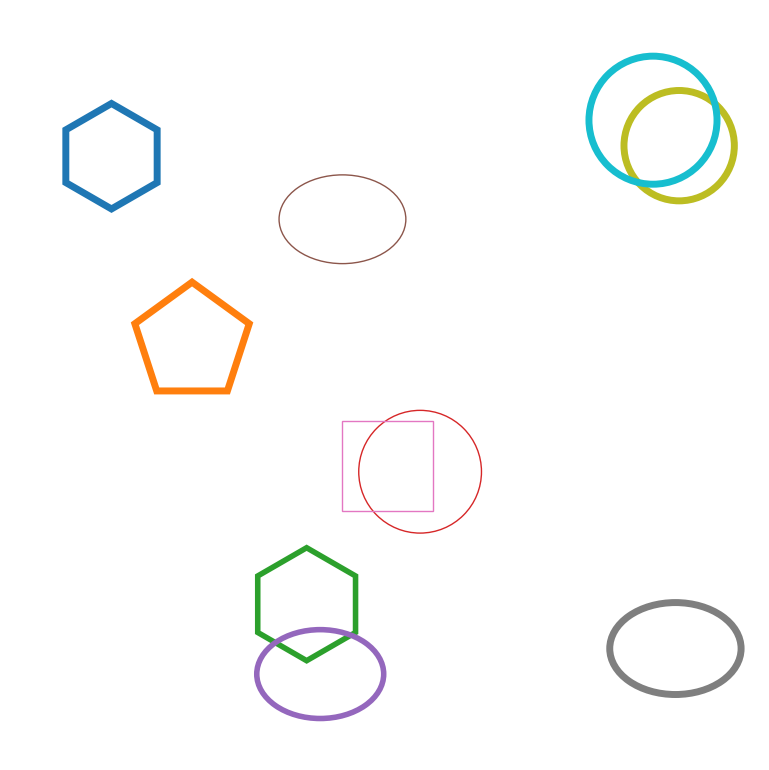[{"shape": "hexagon", "thickness": 2.5, "radius": 0.34, "center": [0.145, 0.797]}, {"shape": "pentagon", "thickness": 2.5, "radius": 0.39, "center": [0.249, 0.555]}, {"shape": "hexagon", "thickness": 2, "radius": 0.37, "center": [0.398, 0.215]}, {"shape": "circle", "thickness": 0.5, "radius": 0.4, "center": [0.546, 0.387]}, {"shape": "oval", "thickness": 2, "radius": 0.41, "center": [0.416, 0.125]}, {"shape": "oval", "thickness": 0.5, "radius": 0.41, "center": [0.445, 0.715]}, {"shape": "square", "thickness": 0.5, "radius": 0.29, "center": [0.503, 0.395]}, {"shape": "oval", "thickness": 2.5, "radius": 0.43, "center": [0.877, 0.158]}, {"shape": "circle", "thickness": 2.5, "radius": 0.36, "center": [0.882, 0.811]}, {"shape": "circle", "thickness": 2.5, "radius": 0.42, "center": [0.848, 0.844]}]